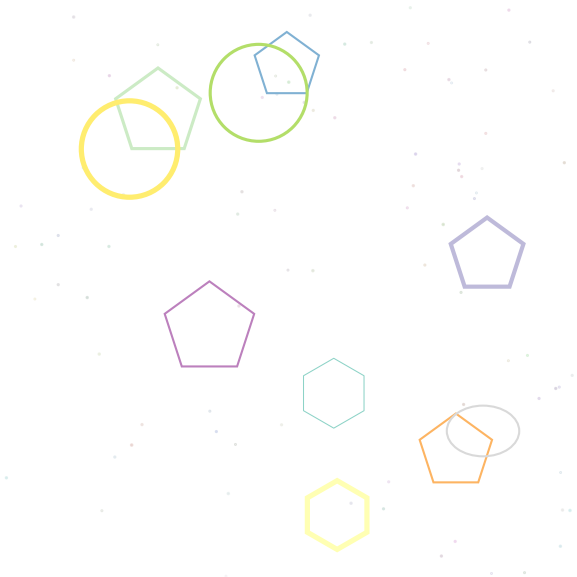[{"shape": "hexagon", "thickness": 0.5, "radius": 0.3, "center": [0.578, 0.318]}, {"shape": "hexagon", "thickness": 2.5, "radius": 0.3, "center": [0.584, 0.107]}, {"shape": "pentagon", "thickness": 2, "radius": 0.33, "center": [0.843, 0.556]}, {"shape": "pentagon", "thickness": 1, "radius": 0.29, "center": [0.497, 0.885]}, {"shape": "pentagon", "thickness": 1, "radius": 0.33, "center": [0.789, 0.217]}, {"shape": "circle", "thickness": 1.5, "radius": 0.42, "center": [0.448, 0.838]}, {"shape": "oval", "thickness": 1, "radius": 0.31, "center": [0.836, 0.253]}, {"shape": "pentagon", "thickness": 1, "radius": 0.41, "center": [0.363, 0.43]}, {"shape": "pentagon", "thickness": 1.5, "radius": 0.39, "center": [0.274, 0.804]}, {"shape": "circle", "thickness": 2.5, "radius": 0.42, "center": [0.224, 0.741]}]